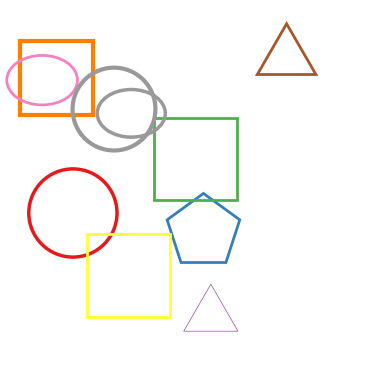[{"shape": "circle", "thickness": 2.5, "radius": 0.57, "center": [0.189, 0.447]}, {"shape": "pentagon", "thickness": 2, "radius": 0.5, "center": [0.528, 0.398]}, {"shape": "square", "thickness": 2, "radius": 0.53, "center": [0.508, 0.587]}, {"shape": "triangle", "thickness": 0.5, "radius": 0.41, "center": [0.548, 0.18]}, {"shape": "square", "thickness": 3, "radius": 0.48, "center": [0.147, 0.797]}, {"shape": "square", "thickness": 2, "radius": 0.54, "center": [0.333, 0.284]}, {"shape": "triangle", "thickness": 2, "radius": 0.44, "center": [0.744, 0.85]}, {"shape": "oval", "thickness": 2, "radius": 0.46, "center": [0.109, 0.792]}, {"shape": "circle", "thickness": 3, "radius": 0.54, "center": [0.296, 0.717]}, {"shape": "oval", "thickness": 2.5, "radius": 0.44, "center": [0.341, 0.706]}]